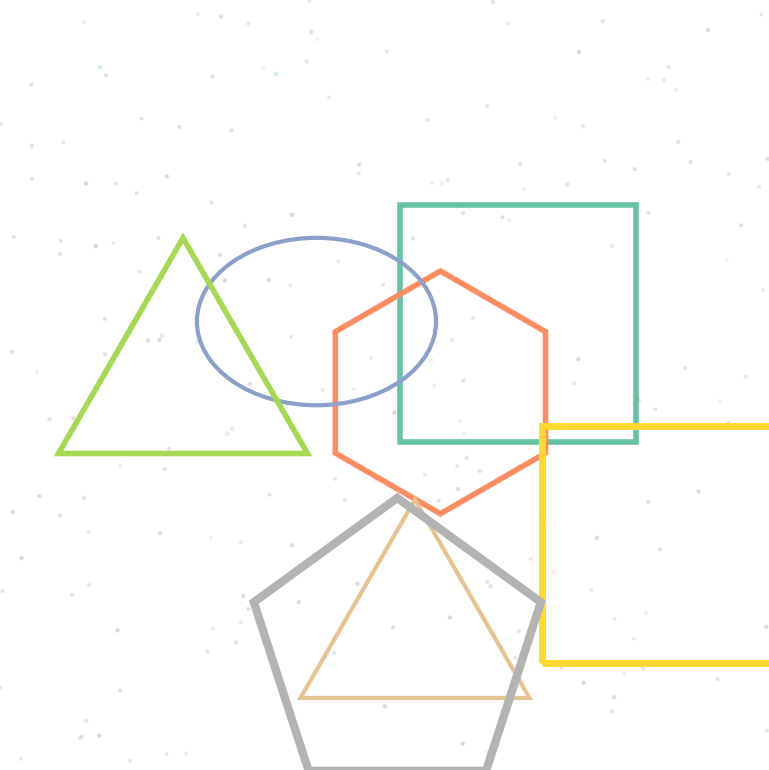[{"shape": "square", "thickness": 2, "radius": 0.77, "center": [0.672, 0.58]}, {"shape": "hexagon", "thickness": 2, "radius": 0.79, "center": [0.572, 0.49]}, {"shape": "oval", "thickness": 1.5, "radius": 0.78, "center": [0.411, 0.582]}, {"shape": "triangle", "thickness": 2, "radius": 0.93, "center": [0.238, 0.504]}, {"shape": "square", "thickness": 2.5, "radius": 0.77, "center": [0.857, 0.293]}, {"shape": "triangle", "thickness": 1.5, "radius": 0.86, "center": [0.539, 0.179]}, {"shape": "pentagon", "thickness": 3, "radius": 0.98, "center": [0.516, 0.157]}]